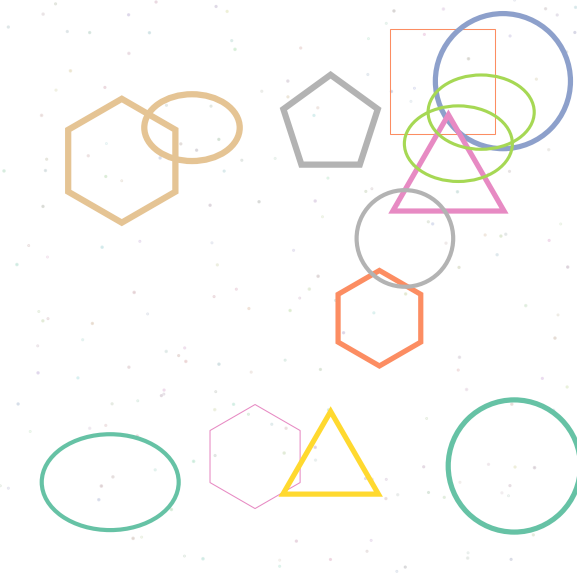[{"shape": "oval", "thickness": 2, "radius": 0.59, "center": [0.191, 0.164]}, {"shape": "circle", "thickness": 2.5, "radius": 0.57, "center": [0.891, 0.192]}, {"shape": "square", "thickness": 0.5, "radius": 0.45, "center": [0.767, 0.858]}, {"shape": "hexagon", "thickness": 2.5, "radius": 0.41, "center": [0.657, 0.448]}, {"shape": "circle", "thickness": 2.5, "radius": 0.58, "center": [0.871, 0.859]}, {"shape": "triangle", "thickness": 2.5, "radius": 0.56, "center": [0.776, 0.689]}, {"shape": "hexagon", "thickness": 0.5, "radius": 0.45, "center": [0.442, 0.209]}, {"shape": "oval", "thickness": 1.5, "radius": 0.47, "center": [0.794, 0.75]}, {"shape": "oval", "thickness": 1.5, "radius": 0.46, "center": [0.833, 0.805]}, {"shape": "triangle", "thickness": 2.5, "radius": 0.48, "center": [0.573, 0.191]}, {"shape": "oval", "thickness": 3, "radius": 0.41, "center": [0.332, 0.778]}, {"shape": "hexagon", "thickness": 3, "radius": 0.54, "center": [0.211, 0.721]}, {"shape": "circle", "thickness": 2, "radius": 0.42, "center": [0.701, 0.586]}, {"shape": "pentagon", "thickness": 3, "radius": 0.43, "center": [0.572, 0.784]}]